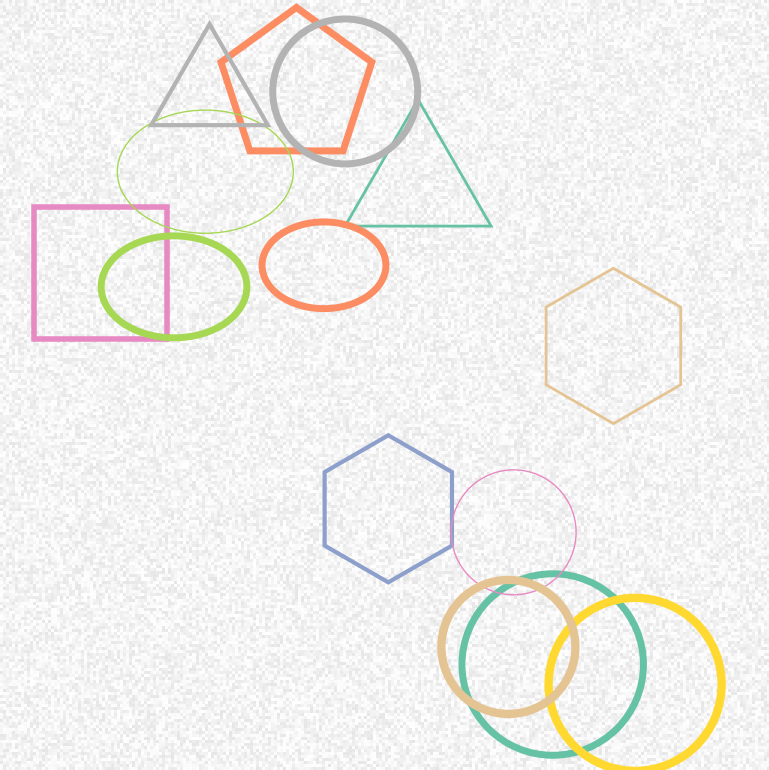[{"shape": "circle", "thickness": 2.5, "radius": 0.59, "center": [0.718, 0.137]}, {"shape": "triangle", "thickness": 1, "radius": 0.55, "center": [0.543, 0.761]}, {"shape": "oval", "thickness": 2.5, "radius": 0.4, "center": [0.421, 0.655]}, {"shape": "pentagon", "thickness": 2.5, "radius": 0.51, "center": [0.385, 0.887]}, {"shape": "hexagon", "thickness": 1.5, "radius": 0.48, "center": [0.504, 0.339]}, {"shape": "square", "thickness": 2, "radius": 0.43, "center": [0.13, 0.646]}, {"shape": "circle", "thickness": 0.5, "radius": 0.41, "center": [0.667, 0.309]}, {"shape": "oval", "thickness": 2.5, "radius": 0.47, "center": [0.226, 0.627]}, {"shape": "oval", "thickness": 0.5, "radius": 0.57, "center": [0.267, 0.777]}, {"shape": "circle", "thickness": 3, "radius": 0.56, "center": [0.825, 0.111]}, {"shape": "hexagon", "thickness": 1, "radius": 0.5, "center": [0.797, 0.551]}, {"shape": "circle", "thickness": 3, "radius": 0.44, "center": [0.66, 0.16]}, {"shape": "circle", "thickness": 2.5, "radius": 0.47, "center": [0.448, 0.881]}, {"shape": "triangle", "thickness": 1.5, "radius": 0.44, "center": [0.272, 0.881]}]